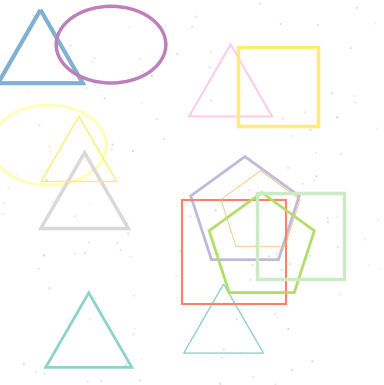[{"shape": "triangle", "thickness": 1, "radius": 0.6, "center": [0.581, 0.143]}, {"shape": "triangle", "thickness": 2, "radius": 0.65, "center": [0.231, 0.11]}, {"shape": "oval", "thickness": 2, "radius": 0.74, "center": [0.127, 0.623]}, {"shape": "pentagon", "thickness": 2, "radius": 0.74, "center": [0.636, 0.445]}, {"shape": "square", "thickness": 1.5, "radius": 0.68, "center": [0.607, 0.346]}, {"shape": "triangle", "thickness": 3, "radius": 0.63, "center": [0.105, 0.847]}, {"shape": "pentagon", "thickness": 0.5, "radius": 0.54, "center": [0.677, 0.448]}, {"shape": "pentagon", "thickness": 2, "radius": 0.72, "center": [0.68, 0.356]}, {"shape": "triangle", "thickness": 1.5, "radius": 0.62, "center": [0.599, 0.76]}, {"shape": "triangle", "thickness": 2.5, "radius": 0.66, "center": [0.22, 0.472]}, {"shape": "oval", "thickness": 2.5, "radius": 0.71, "center": [0.288, 0.884]}, {"shape": "square", "thickness": 2.5, "radius": 0.56, "center": [0.781, 0.387]}, {"shape": "triangle", "thickness": 1, "radius": 0.56, "center": [0.205, 0.585]}, {"shape": "square", "thickness": 2.5, "radius": 0.52, "center": [0.722, 0.776]}]